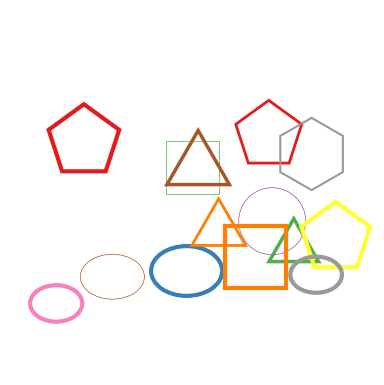[{"shape": "pentagon", "thickness": 3, "radius": 0.48, "center": [0.218, 0.633]}, {"shape": "pentagon", "thickness": 2, "radius": 0.45, "center": [0.698, 0.649]}, {"shape": "oval", "thickness": 3, "radius": 0.46, "center": [0.485, 0.296]}, {"shape": "triangle", "thickness": 2.5, "radius": 0.37, "center": [0.763, 0.358]}, {"shape": "square", "thickness": 0.5, "radius": 0.34, "center": [0.501, 0.565]}, {"shape": "circle", "thickness": 0.5, "radius": 0.44, "center": [0.707, 0.425]}, {"shape": "square", "thickness": 3, "radius": 0.4, "center": [0.664, 0.332]}, {"shape": "triangle", "thickness": 2, "radius": 0.4, "center": [0.568, 0.403]}, {"shape": "pentagon", "thickness": 3, "radius": 0.47, "center": [0.872, 0.382]}, {"shape": "triangle", "thickness": 2.5, "radius": 0.47, "center": [0.515, 0.567]}, {"shape": "oval", "thickness": 0.5, "radius": 0.42, "center": [0.292, 0.281]}, {"shape": "oval", "thickness": 3, "radius": 0.34, "center": [0.146, 0.212]}, {"shape": "oval", "thickness": 3, "radius": 0.34, "center": [0.821, 0.286]}, {"shape": "hexagon", "thickness": 1.5, "radius": 0.47, "center": [0.809, 0.6]}]